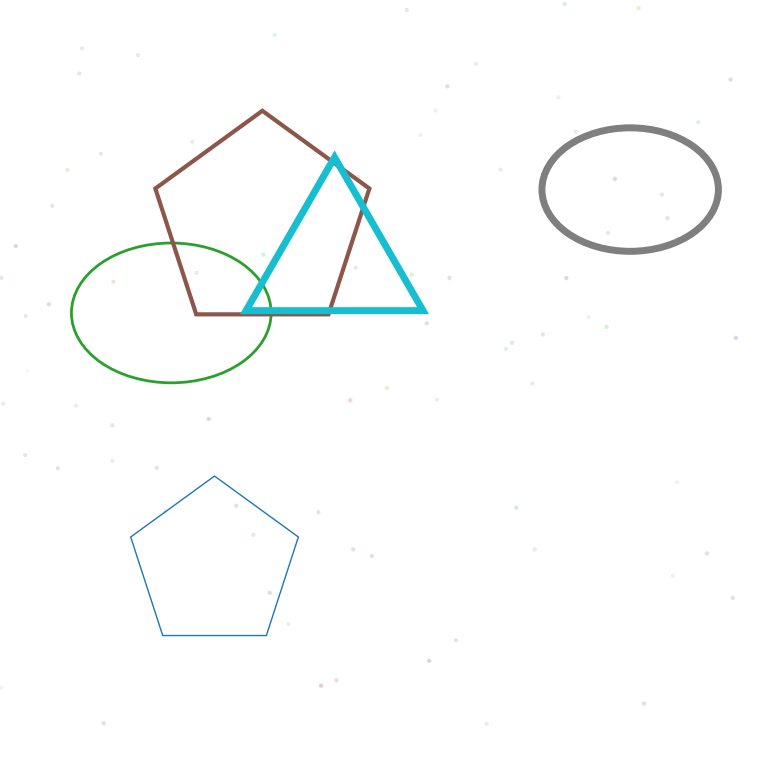[{"shape": "pentagon", "thickness": 0.5, "radius": 0.57, "center": [0.279, 0.267]}, {"shape": "oval", "thickness": 1, "radius": 0.65, "center": [0.222, 0.594]}, {"shape": "pentagon", "thickness": 1.5, "radius": 0.73, "center": [0.341, 0.71]}, {"shape": "oval", "thickness": 2.5, "radius": 0.57, "center": [0.818, 0.754]}, {"shape": "triangle", "thickness": 2.5, "radius": 0.66, "center": [0.434, 0.663]}]